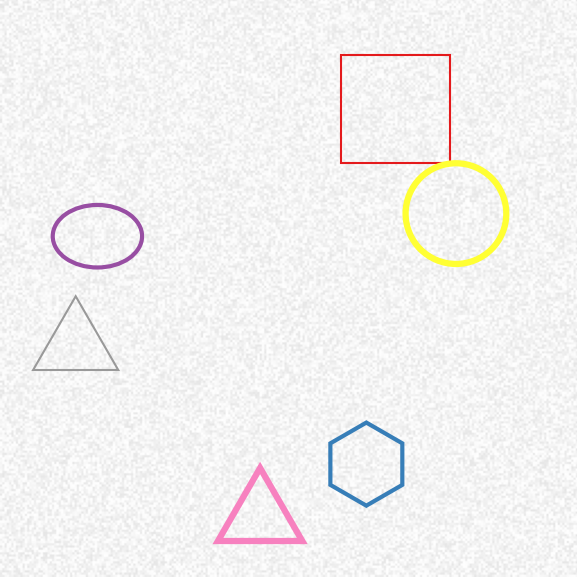[{"shape": "square", "thickness": 1, "radius": 0.47, "center": [0.685, 0.811]}, {"shape": "hexagon", "thickness": 2, "radius": 0.36, "center": [0.634, 0.195]}, {"shape": "oval", "thickness": 2, "radius": 0.39, "center": [0.169, 0.59]}, {"shape": "circle", "thickness": 3, "radius": 0.44, "center": [0.79, 0.629]}, {"shape": "triangle", "thickness": 3, "radius": 0.42, "center": [0.45, 0.104]}, {"shape": "triangle", "thickness": 1, "radius": 0.43, "center": [0.131, 0.401]}]